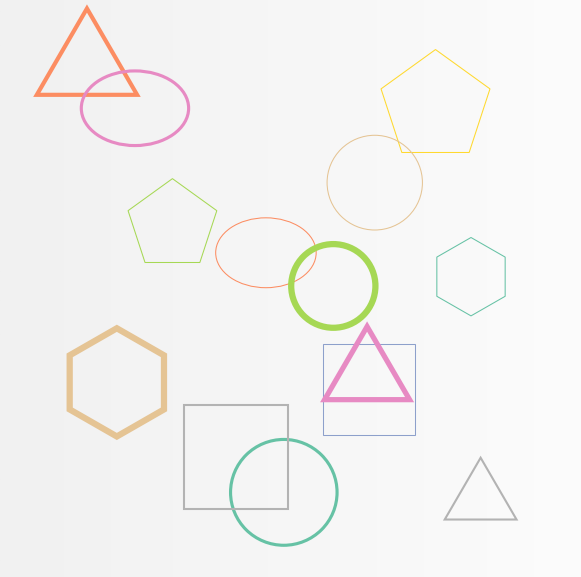[{"shape": "hexagon", "thickness": 0.5, "radius": 0.34, "center": [0.81, 0.52]}, {"shape": "circle", "thickness": 1.5, "radius": 0.46, "center": [0.488, 0.147]}, {"shape": "oval", "thickness": 0.5, "radius": 0.43, "center": [0.458, 0.561]}, {"shape": "triangle", "thickness": 2, "radius": 0.5, "center": [0.15, 0.885]}, {"shape": "square", "thickness": 0.5, "radius": 0.39, "center": [0.635, 0.325]}, {"shape": "triangle", "thickness": 2.5, "radius": 0.42, "center": [0.632, 0.349]}, {"shape": "oval", "thickness": 1.5, "radius": 0.46, "center": [0.232, 0.812]}, {"shape": "pentagon", "thickness": 0.5, "radius": 0.4, "center": [0.297, 0.61]}, {"shape": "circle", "thickness": 3, "radius": 0.36, "center": [0.573, 0.504]}, {"shape": "pentagon", "thickness": 0.5, "radius": 0.49, "center": [0.749, 0.815]}, {"shape": "hexagon", "thickness": 3, "radius": 0.47, "center": [0.201, 0.337]}, {"shape": "circle", "thickness": 0.5, "radius": 0.41, "center": [0.645, 0.683]}, {"shape": "triangle", "thickness": 1, "radius": 0.36, "center": [0.827, 0.135]}, {"shape": "square", "thickness": 1, "radius": 0.45, "center": [0.406, 0.208]}]